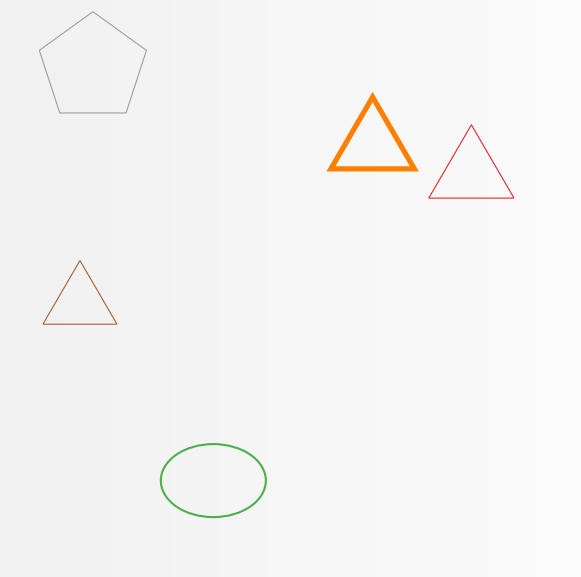[{"shape": "triangle", "thickness": 0.5, "radius": 0.42, "center": [0.811, 0.698]}, {"shape": "oval", "thickness": 1, "radius": 0.45, "center": [0.367, 0.167]}, {"shape": "triangle", "thickness": 2.5, "radius": 0.41, "center": [0.641, 0.748]}, {"shape": "triangle", "thickness": 0.5, "radius": 0.37, "center": [0.138, 0.475]}, {"shape": "pentagon", "thickness": 0.5, "radius": 0.48, "center": [0.16, 0.882]}]